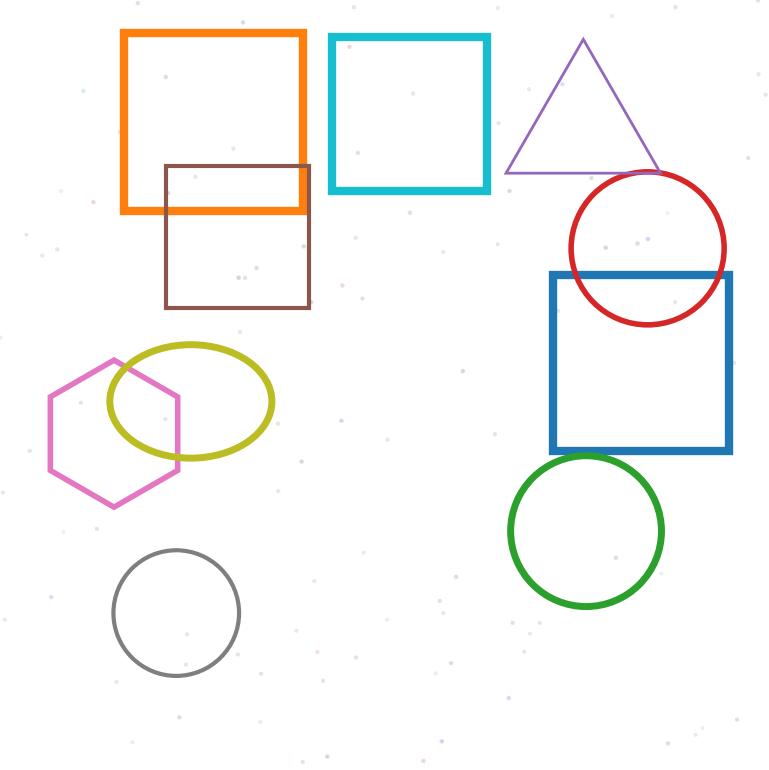[{"shape": "square", "thickness": 3, "radius": 0.57, "center": [0.832, 0.529]}, {"shape": "square", "thickness": 3, "radius": 0.58, "center": [0.277, 0.841]}, {"shape": "circle", "thickness": 2.5, "radius": 0.49, "center": [0.761, 0.31]}, {"shape": "circle", "thickness": 2, "radius": 0.5, "center": [0.841, 0.677]}, {"shape": "triangle", "thickness": 1, "radius": 0.58, "center": [0.758, 0.833]}, {"shape": "square", "thickness": 1.5, "radius": 0.46, "center": [0.309, 0.692]}, {"shape": "hexagon", "thickness": 2, "radius": 0.48, "center": [0.148, 0.437]}, {"shape": "circle", "thickness": 1.5, "radius": 0.41, "center": [0.229, 0.204]}, {"shape": "oval", "thickness": 2.5, "radius": 0.53, "center": [0.248, 0.479]}, {"shape": "square", "thickness": 3, "radius": 0.5, "center": [0.532, 0.852]}]